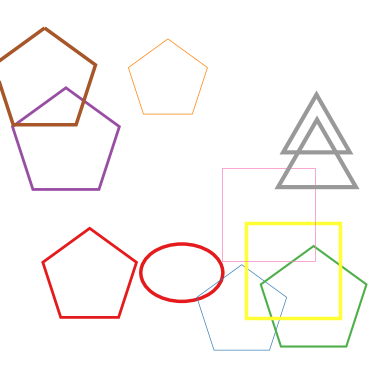[{"shape": "pentagon", "thickness": 2, "radius": 0.64, "center": [0.233, 0.279]}, {"shape": "oval", "thickness": 2.5, "radius": 0.53, "center": [0.472, 0.292]}, {"shape": "pentagon", "thickness": 0.5, "radius": 0.61, "center": [0.628, 0.19]}, {"shape": "pentagon", "thickness": 1.5, "radius": 0.72, "center": [0.815, 0.217]}, {"shape": "pentagon", "thickness": 2, "radius": 0.73, "center": [0.171, 0.626]}, {"shape": "pentagon", "thickness": 0.5, "radius": 0.54, "center": [0.436, 0.791]}, {"shape": "square", "thickness": 2.5, "radius": 0.61, "center": [0.762, 0.297]}, {"shape": "pentagon", "thickness": 2.5, "radius": 0.69, "center": [0.116, 0.788]}, {"shape": "square", "thickness": 0.5, "radius": 0.61, "center": [0.697, 0.443]}, {"shape": "triangle", "thickness": 3, "radius": 0.58, "center": [0.823, 0.572]}, {"shape": "triangle", "thickness": 3, "radius": 0.5, "center": [0.822, 0.654]}]